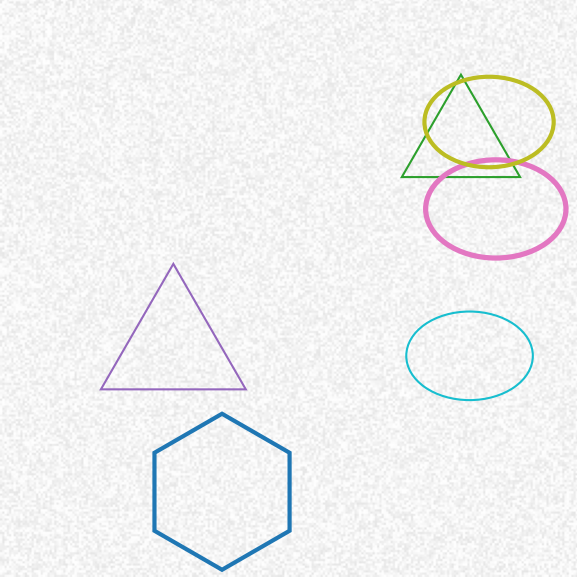[{"shape": "hexagon", "thickness": 2, "radius": 0.68, "center": [0.384, 0.148]}, {"shape": "triangle", "thickness": 1, "radius": 0.59, "center": [0.798, 0.752]}, {"shape": "triangle", "thickness": 1, "radius": 0.72, "center": [0.3, 0.397]}, {"shape": "oval", "thickness": 2.5, "radius": 0.61, "center": [0.859, 0.637]}, {"shape": "oval", "thickness": 2, "radius": 0.56, "center": [0.847, 0.788]}, {"shape": "oval", "thickness": 1, "radius": 0.55, "center": [0.813, 0.383]}]